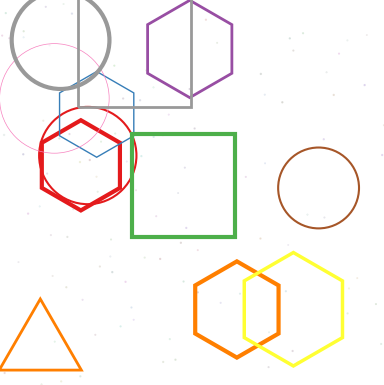[{"shape": "circle", "thickness": 1.5, "radius": 0.63, "center": [0.228, 0.596]}, {"shape": "hexagon", "thickness": 3, "radius": 0.59, "center": [0.21, 0.571]}, {"shape": "hexagon", "thickness": 1, "radius": 0.56, "center": [0.251, 0.703]}, {"shape": "square", "thickness": 3, "radius": 0.67, "center": [0.478, 0.517]}, {"shape": "hexagon", "thickness": 2, "radius": 0.63, "center": [0.493, 0.873]}, {"shape": "hexagon", "thickness": 3, "radius": 0.62, "center": [0.615, 0.196]}, {"shape": "triangle", "thickness": 2, "radius": 0.62, "center": [0.105, 0.1]}, {"shape": "hexagon", "thickness": 2.5, "radius": 0.74, "center": [0.762, 0.197]}, {"shape": "circle", "thickness": 1.5, "radius": 0.53, "center": [0.827, 0.512]}, {"shape": "circle", "thickness": 0.5, "radius": 0.71, "center": [0.141, 0.744]}, {"shape": "circle", "thickness": 3, "radius": 0.63, "center": [0.157, 0.896]}, {"shape": "square", "thickness": 2, "radius": 0.73, "center": [0.349, 0.868]}]